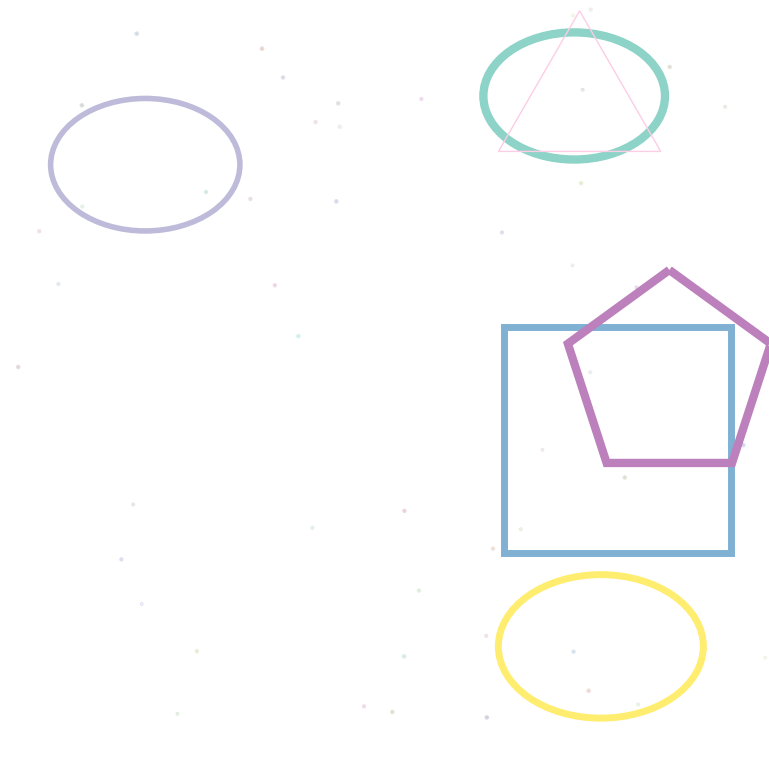[{"shape": "oval", "thickness": 3, "radius": 0.59, "center": [0.746, 0.875]}, {"shape": "oval", "thickness": 2, "radius": 0.61, "center": [0.189, 0.786]}, {"shape": "square", "thickness": 2.5, "radius": 0.74, "center": [0.802, 0.428]}, {"shape": "triangle", "thickness": 0.5, "radius": 0.61, "center": [0.753, 0.864]}, {"shape": "pentagon", "thickness": 3, "radius": 0.69, "center": [0.869, 0.511]}, {"shape": "oval", "thickness": 2.5, "radius": 0.67, "center": [0.78, 0.161]}]